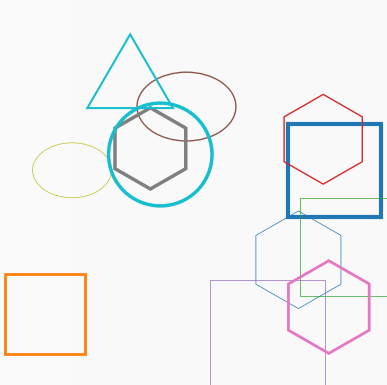[{"shape": "square", "thickness": 3, "radius": 0.6, "center": [0.863, 0.558]}, {"shape": "hexagon", "thickness": 0.5, "radius": 0.63, "center": [0.77, 0.325]}, {"shape": "square", "thickness": 2, "radius": 0.52, "center": [0.115, 0.184]}, {"shape": "square", "thickness": 0.5, "radius": 0.63, "center": [0.9, 0.359]}, {"shape": "hexagon", "thickness": 1, "radius": 0.58, "center": [0.834, 0.638]}, {"shape": "square", "thickness": 0.5, "radius": 0.74, "center": [0.691, 0.125]}, {"shape": "oval", "thickness": 1, "radius": 0.64, "center": [0.481, 0.723]}, {"shape": "hexagon", "thickness": 2, "radius": 0.6, "center": [0.849, 0.202]}, {"shape": "hexagon", "thickness": 2.5, "radius": 0.53, "center": [0.388, 0.615]}, {"shape": "oval", "thickness": 0.5, "radius": 0.51, "center": [0.186, 0.558]}, {"shape": "triangle", "thickness": 1.5, "radius": 0.64, "center": [0.336, 0.783]}, {"shape": "circle", "thickness": 2.5, "radius": 0.67, "center": [0.414, 0.599]}]